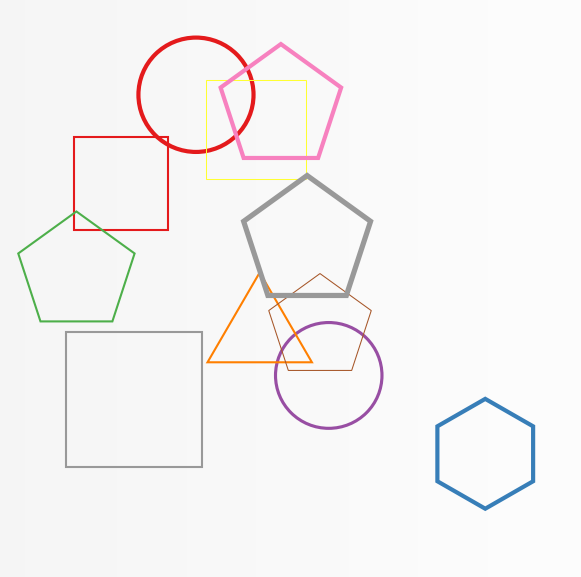[{"shape": "circle", "thickness": 2, "radius": 0.5, "center": [0.337, 0.835]}, {"shape": "square", "thickness": 1, "radius": 0.4, "center": [0.209, 0.681]}, {"shape": "hexagon", "thickness": 2, "radius": 0.48, "center": [0.835, 0.213]}, {"shape": "pentagon", "thickness": 1, "radius": 0.53, "center": [0.131, 0.528]}, {"shape": "circle", "thickness": 1.5, "radius": 0.46, "center": [0.566, 0.349]}, {"shape": "triangle", "thickness": 1, "radius": 0.52, "center": [0.447, 0.424]}, {"shape": "square", "thickness": 0.5, "radius": 0.43, "center": [0.44, 0.775]}, {"shape": "pentagon", "thickness": 0.5, "radius": 0.46, "center": [0.551, 0.433]}, {"shape": "pentagon", "thickness": 2, "radius": 0.55, "center": [0.483, 0.814]}, {"shape": "pentagon", "thickness": 2.5, "radius": 0.57, "center": [0.528, 0.58]}, {"shape": "square", "thickness": 1, "radius": 0.59, "center": [0.231, 0.307]}]